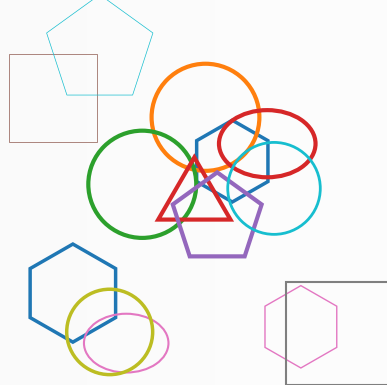[{"shape": "hexagon", "thickness": 2.5, "radius": 0.64, "center": [0.188, 0.239]}, {"shape": "hexagon", "thickness": 2.5, "radius": 0.53, "center": [0.599, 0.582]}, {"shape": "circle", "thickness": 3, "radius": 0.7, "center": [0.53, 0.695]}, {"shape": "circle", "thickness": 3, "radius": 0.7, "center": [0.367, 0.521]}, {"shape": "oval", "thickness": 3, "radius": 0.62, "center": [0.69, 0.627]}, {"shape": "triangle", "thickness": 3, "radius": 0.54, "center": [0.501, 0.483]}, {"shape": "pentagon", "thickness": 3, "radius": 0.6, "center": [0.561, 0.432]}, {"shape": "square", "thickness": 0.5, "radius": 0.57, "center": [0.137, 0.746]}, {"shape": "hexagon", "thickness": 1, "radius": 0.53, "center": [0.776, 0.151]}, {"shape": "oval", "thickness": 1.5, "radius": 0.55, "center": [0.326, 0.109]}, {"shape": "square", "thickness": 1.5, "radius": 0.67, "center": [0.873, 0.134]}, {"shape": "circle", "thickness": 2.5, "radius": 0.55, "center": [0.283, 0.138]}, {"shape": "circle", "thickness": 2, "radius": 0.6, "center": [0.707, 0.511]}, {"shape": "pentagon", "thickness": 0.5, "radius": 0.72, "center": [0.257, 0.87]}]